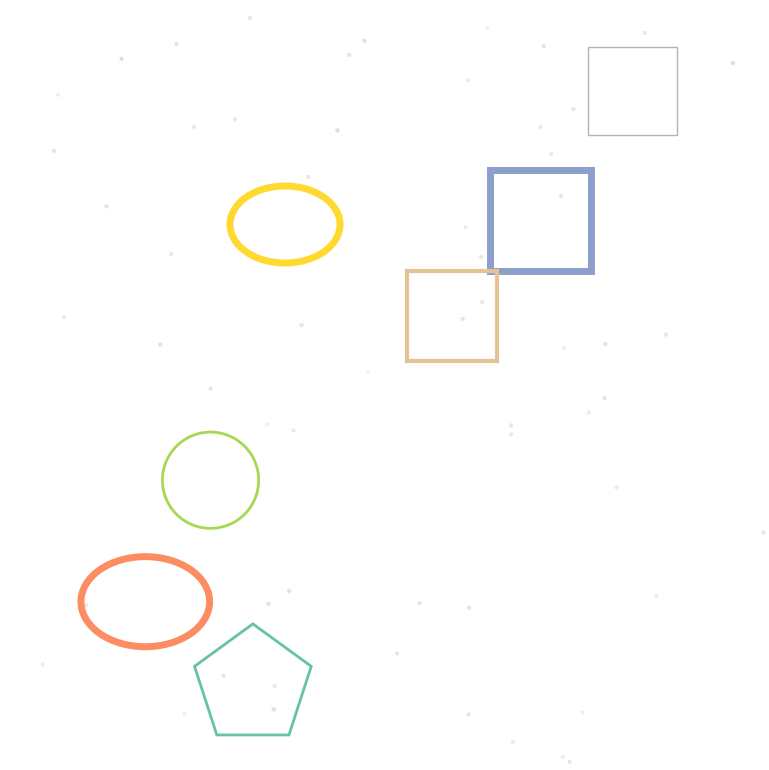[{"shape": "pentagon", "thickness": 1, "radius": 0.4, "center": [0.328, 0.11]}, {"shape": "oval", "thickness": 2.5, "radius": 0.42, "center": [0.189, 0.219]}, {"shape": "square", "thickness": 2.5, "radius": 0.33, "center": [0.701, 0.714]}, {"shape": "circle", "thickness": 1, "radius": 0.31, "center": [0.273, 0.376]}, {"shape": "oval", "thickness": 2.5, "radius": 0.36, "center": [0.37, 0.708]}, {"shape": "square", "thickness": 1.5, "radius": 0.29, "center": [0.587, 0.59]}, {"shape": "square", "thickness": 0.5, "radius": 0.29, "center": [0.821, 0.882]}]